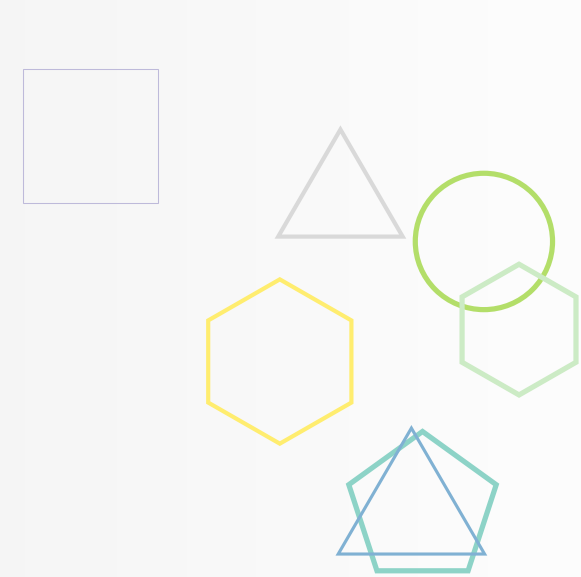[{"shape": "pentagon", "thickness": 2.5, "radius": 0.67, "center": [0.727, 0.119]}, {"shape": "square", "thickness": 0.5, "radius": 0.58, "center": [0.156, 0.764]}, {"shape": "triangle", "thickness": 1.5, "radius": 0.73, "center": [0.708, 0.112]}, {"shape": "circle", "thickness": 2.5, "radius": 0.59, "center": [0.833, 0.581]}, {"shape": "triangle", "thickness": 2, "radius": 0.62, "center": [0.586, 0.651]}, {"shape": "hexagon", "thickness": 2.5, "radius": 0.57, "center": [0.893, 0.428]}, {"shape": "hexagon", "thickness": 2, "radius": 0.71, "center": [0.481, 0.373]}]